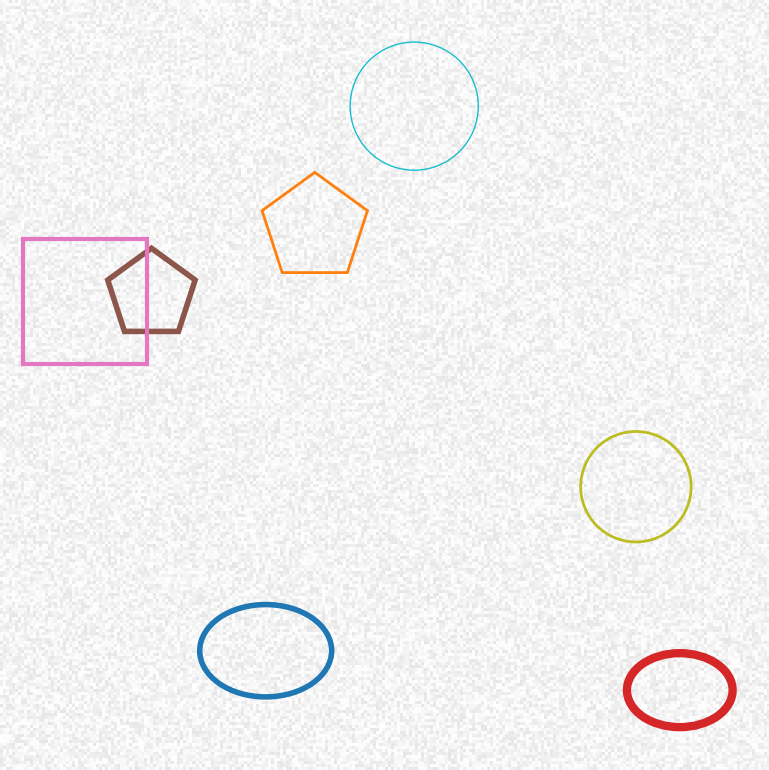[{"shape": "oval", "thickness": 2, "radius": 0.43, "center": [0.345, 0.155]}, {"shape": "pentagon", "thickness": 1, "radius": 0.36, "center": [0.409, 0.704]}, {"shape": "oval", "thickness": 3, "radius": 0.34, "center": [0.883, 0.104]}, {"shape": "pentagon", "thickness": 2, "radius": 0.3, "center": [0.197, 0.618]}, {"shape": "square", "thickness": 1.5, "radius": 0.4, "center": [0.11, 0.609]}, {"shape": "circle", "thickness": 1, "radius": 0.36, "center": [0.826, 0.368]}, {"shape": "circle", "thickness": 0.5, "radius": 0.42, "center": [0.538, 0.862]}]